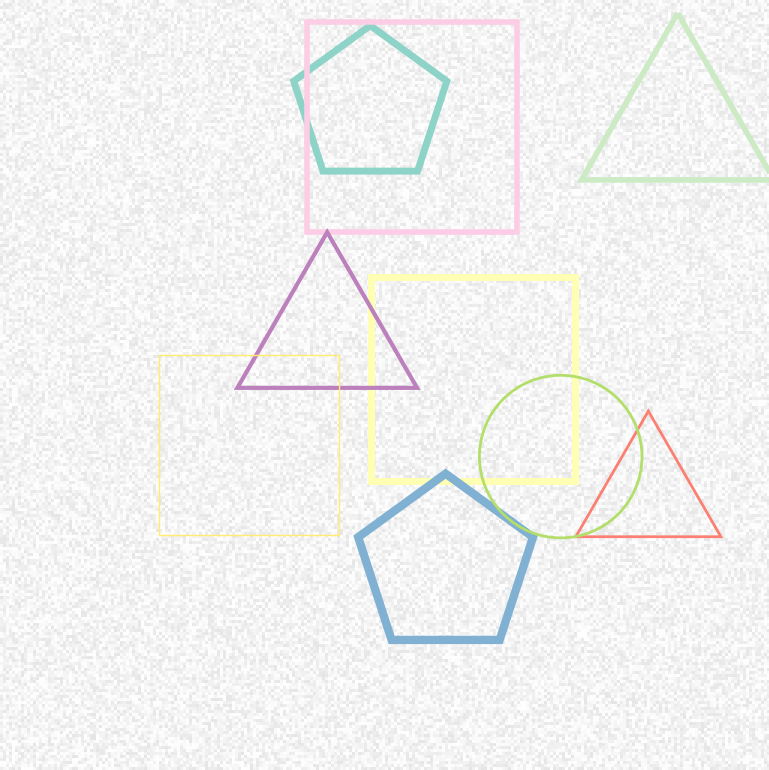[{"shape": "pentagon", "thickness": 2.5, "radius": 0.52, "center": [0.481, 0.862]}, {"shape": "square", "thickness": 2.5, "radius": 0.66, "center": [0.614, 0.507]}, {"shape": "triangle", "thickness": 1, "radius": 0.54, "center": [0.842, 0.357]}, {"shape": "pentagon", "thickness": 3, "radius": 0.6, "center": [0.579, 0.265]}, {"shape": "circle", "thickness": 1, "radius": 0.53, "center": [0.728, 0.407]}, {"shape": "square", "thickness": 2, "radius": 0.68, "center": [0.536, 0.835]}, {"shape": "triangle", "thickness": 1.5, "radius": 0.67, "center": [0.425, 0.564]}, {"shape": "triangle", "thickness": 2, "radius": 0.72, "center": [0.88, 0.839]}, {"shape": "square", "thickness": 0.5, "radius": 0.58, "center": [0.323, 0.422]}]